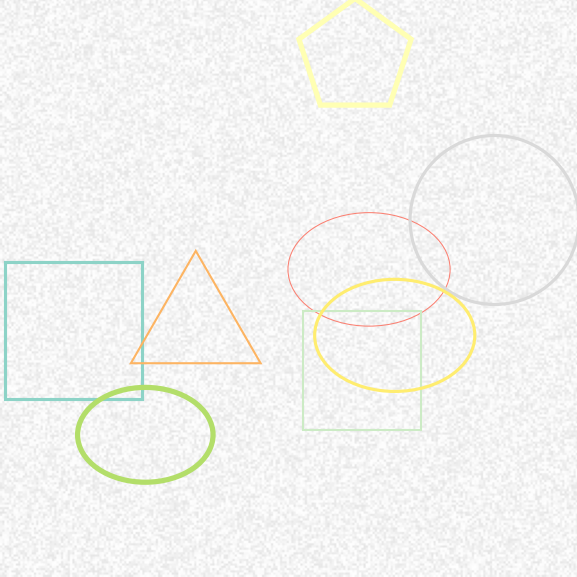[{"shape": "square", "thickness": 1.5, "radius": 0.59, "center": [0.127, 0.427]}, {"shape": "pentagon", "thickness": 2.5, "radius": 0.51, "center": [0.615, 0.9]}, {"shape": "oval", "thickness": 0.5, "radius": 0.7, "center": [0.639, 0.533]}, {"shape": "triangle", "thickness": 1, "radius": 0.65, "center": [0.339, 0.435]}, {"shape": "oval", "thickness": 2.5, "radius": 0.59, "center": [0.252, 0.246]}, {"shape": "circle", "thickness": 1.5, "radius": 0.73, "center": [0.856, 0.618]}, {"shape": "square", "thickness": 1, "radius": 0.51, "center": [0.627, 0.357]}, {"shape": "oval", "thickness": 1.5, "radius": 0.69, "center": [0.684, 0.418]}]